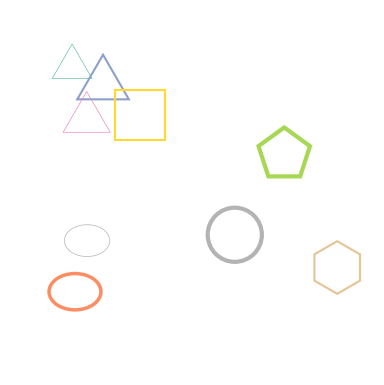[{"shape": "triangle", "thickness": 0.5, "radius": 0.3, "center": [0.187, 0.826]}, {"shape": "oval", "thickness": 2.5, "radius": 0.34, "center": [0.195, 0.242]}, {"shape": "triangle", "thickness": 1.5, "radius": 0.39, "center": [0.268, 0.781]}, {"shape": "triangle", "thickness": 0.5, "radius": 0.35, "center": [0.225, 0.692]}, {"shape": "pentagon", "thickness": 3, "radius": 0.35, "center": [0.738, 0.599]}, {"shape": "square", "thickness": 1.5, "radius": 0.33, "center": [0.363, 0.702]}, {"shape": "hexagon", "thickness": 1.5, "radius": 0.34, "center": [0.876, 0.305]}, {"shape": "circle", "thickness": 3, "radius": 0.35, "center": [0.61, 0.39]}, {"shape": "oval", "thickness": 0.5, "radius": 0.3, "center": [0.226, 0.375]}]